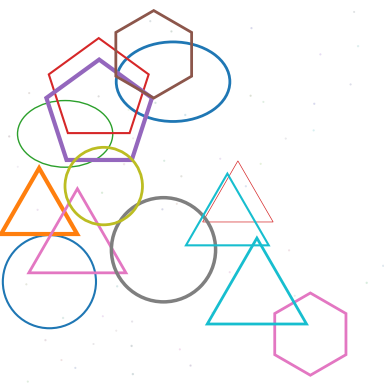[{"shape": "oval", "thickness": 2, "radius": 0.74, "center": [0.449, 0.788]}, {"shape": "circle", "thickness": 1.5, "radius": 0.6, "center": [0.128, 0.268]}, {"shape": "triangle", "thickness": 3, "radius": 0.57, "center": [0.102, 0.449]}, {"shape": "oval", "thickness": 1, "radius": 0.62, "center": [0.169, 0.652]}, {"shape": "triangle", "thickness": 0.5, "radius": 0.53, "center": [0.618, 0.476]}, {"shape": "pentagon", "thickness": 1.5, "radius": 0.68, "center": [0.256, 0.765]}, {"shape": "pentagon", "thickness": 3, "radius": 0.72, "center": [0.258, 0.701]}, {"shape": "hexagon", "thickness": 2, "radius": 0.57, "center": [0.399, 0.859]}, {"shape": "hexagon", "thickness": 2, "radius": 0.53, "center": [0.806, 0.132]}, {"shape": "triangle", "thickness": 2, "radius": 0.73, "center": [0.201, 0.364]}, {"shape": "circle", "thickness": 2.5, "radius": 0.68, "center": [0.425, 0.351]}, {"shape": "circle", "thickness": 2, "radius": 0.5, "center": [0.269, 0.517]}, {"shape": "triangle", "thickness": 2, "radius": 0.74, "center": [0.667, 0.233]}, {"shape": "triangle", "thickness": 1.5, "radius": 0.62, "center": [0.591, 0.425]}]